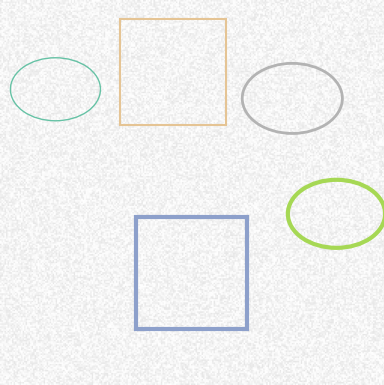[{"shape": "oval", "thickness": 1, "radius": 0.58, "center": [0.144, 0.768]}, {"shape": "square", "thickness": 3, "radius": 0.72, "center": [0.498, 0.291]}, {"shape": "oval", "thickness": 3, "radius": 0.63, "center": [0.874, 0.445]}, {"shape": "square", "thickness": 1.5, "radius": 0.69, "center": [0.45, 0.813]}, {"shape": "oval", "thickness": 2, "radius": 0.65, "center": [0.759, 0.744]}]